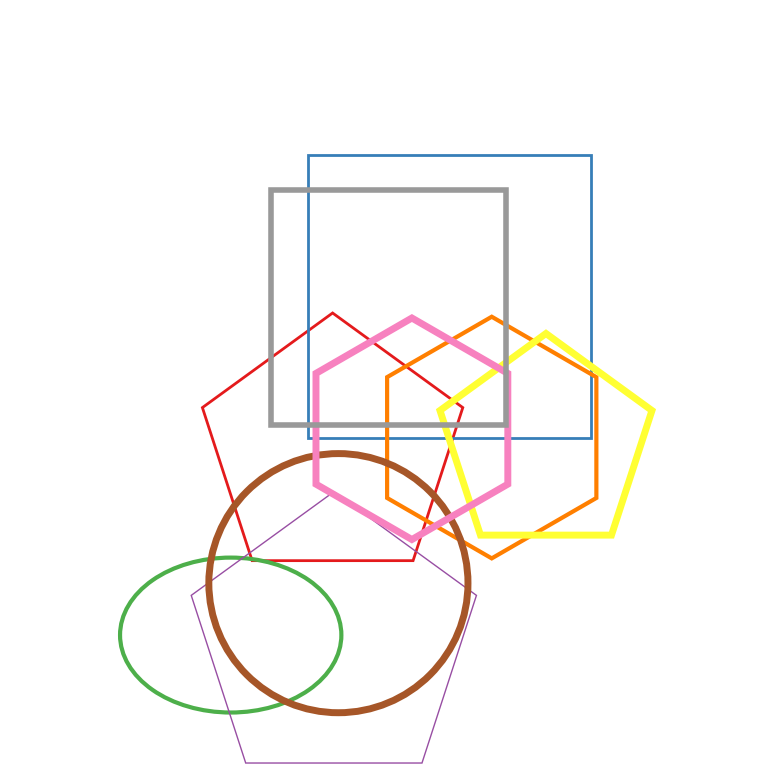[{"shape": "pentagon", "thickness": 1, "radius": 0.89, "center": [0.432, 0.416]}, {"shape": "square", "thickness": 1, "radius": 0.92, "center": [0.584, 0.615]}, {"shape": "oval", "thickness": 1.5, "radius": 0.72, "center": [0.3, 0.175]}, {"shape": "pentagon", "thickness": 0.5, "radius": 0.97, "center": [0.434, 0.167]}, {"shape": "hexagon", "thickness": 1.5, "radius": 0.78, "center": [0.639, 0.432]}, {"shape": "pentagon", "thickness": 2.5, "radius": 0.72, "center": [0.709, 0.422]}, {"shape": "circle", "thickness": 2.5, "radius": 0.84, "center": [0.439, 0.243]}, {"shape": "hexagon", "thickness": 2.5, "radius": 0.72, "center": [0.535, 0.443]}, {"shape": "square", "thickness": 2, "radius": 0.76, "center": [0.504, 0.6]}]